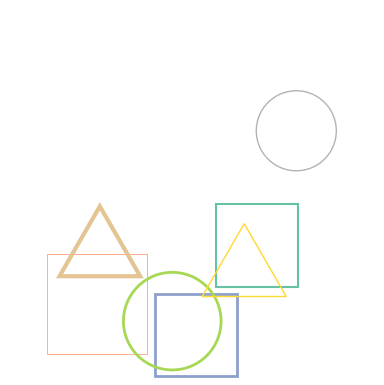[{"shape": "square", "thickness": 1.5, "radius": 0.54, "center": [0.667, 0.363]}, {"shape": "square", "thickness": 0.5, "radius": 0.65, "center": [0.251, 0.209]}, {"shape": "square", "thickness": 2, "radius": 0.53, "center": [0.51, 0.13]}, {"shape": "circle", "thickness": 2, "radius": 0.63, "center": [0.447, 0.166]}, {"shape": "triangle", "thickness": 1, "radius": 0.63, "center": [0.634, 0.293]}, {"shape": "triangle", "thickness": 3, "radius": 0.61, "center": [0.259, 0.343]}, {"shape": "circle", "thickness": 1, "radius": 0.52, "center": [0.77, 0.66]}]